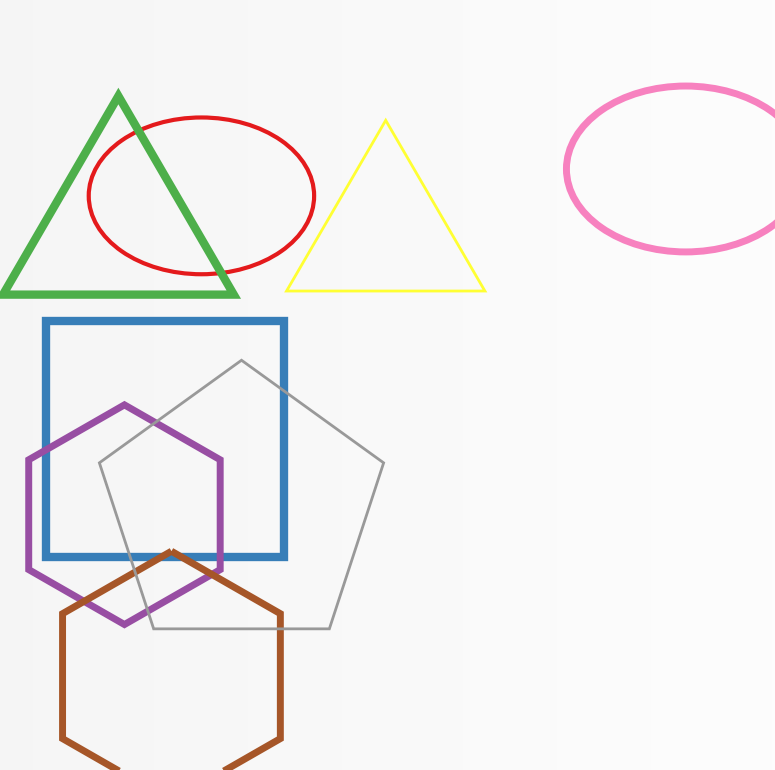[{"shape": "oval", "thickness": 1.5, "radius": 0.73, "center": [0.26, 0.746]}, {"shape": "square", "thickness": 3, "radius": 0.77, "center": [0.213, 0.43]}, {"shape": "triangle", "thickness": 3, "radius": 0.86, "center": [0.153, 0.703]}, {"shape": "hexagon", "thickness": 2.5, "radius": 0.71, "center": [0.161, 0.332]}, {"shape": "triangle", "thickness": 1, "radius": 0.74, "center": [0.498, 0.696]}, {"shape": "hexagon", "thickness": 2.5, "radius": 0.81, "center": [0.221, 0.122]}, {"shape": "oval", "thickness": 2.5, "radius": 0.77, "center": [0.885, 0.781]}, {"shape": "pentagon", "thickness": 1, "radius": 0.96, "center": [0.312, 0.339]}]